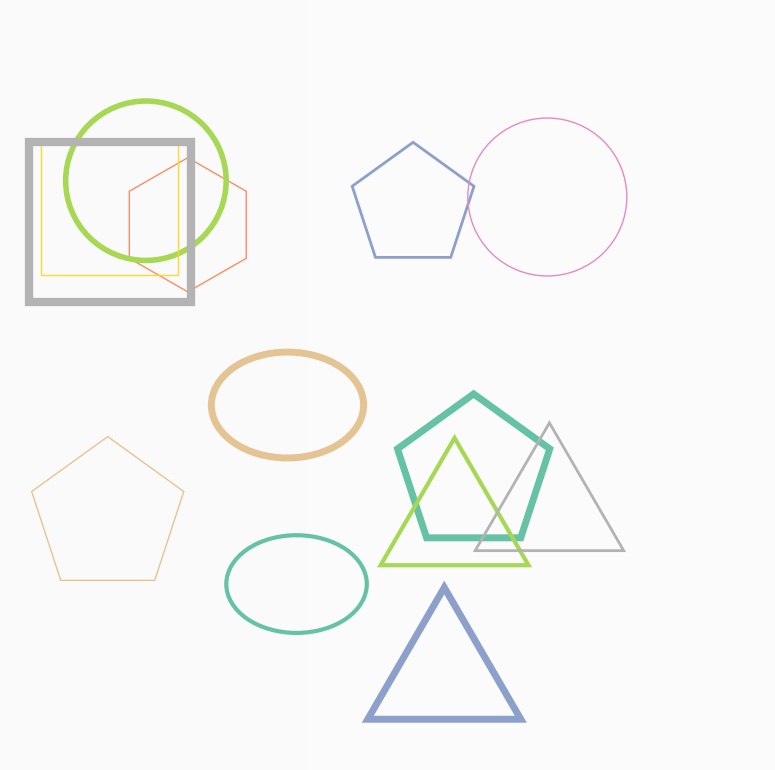[{"shape": "oval", "thickness": 1.5, "radius": 0.45, "center": [0.383, 0.241]}, {"shape": "pentagon", "thickness": 2.5, "radius": 0.52, "center": [0.611, 0.385]}, {"shape": "hexagon", "thickness": 0.5, "radius": 0.44, "center": [0.242, 0.708]}, {"shape": "triangle", "thickness": 2.5, "radius": 0.57, "center": [0.573, 0.123]}, {"shape": "pentagon", "thickness": 1, "radius": 0.41, "center": [0.533, 0.733]}, {"shape": "circle", "thickness": 0.5, "radius": 0.51, "center": [0.706, 0.744]}, {"shape": "triangle", "thickness": 1.5, "radius": 0.55, "center": [0.587, 0.321]}, {"shape": "circle", "thickness": 2, "radius": 0.52, "center": [0.188, 0.765]}, {"shape": "square", "thickness": 0.5, "radius": 0.44, "center": [0.142, 0.731]}, {"shape": "oval", "thickness": 2.5, "radius": 0.49, "center": [0.371, 0.474]}, {"shape": "pentagon", "thickness": 0.5, "radius": 0.52, "center": [0.139, 0.33]}, {"shape": "square", "thickness": 3, "radius": 0.52, "center": [0.141, 0.712]}, {"shape": "triangle", "thickness": 1, "radius": 0.55, "center": [0.709, 0.34]}]